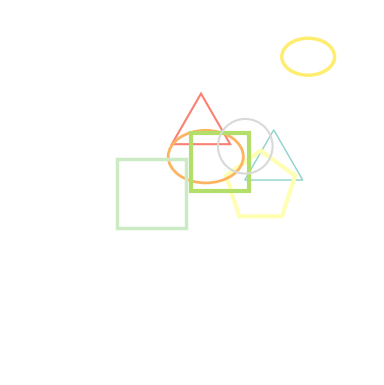[{"shape": "triangle", "thickness": 1, "radius": 0.43, "center": [0.711, 0.576]}, {"shape": "pentagon", "thickness": 3, "radius": 0.47, "center": [0.677, 0.514]}, {"shape": "triangle", "thickness": 1.5, "radius": 0.44, "center": [0.522, 0.669]}, {"shape": "oval", "thickness": 2, "radius": 0.49, "center": [0.534, 0.593]}, {"shape": "square", "thickness": 3, "radius": 0.38, "center": [0.571, 0.579]}, {"shape": "circle", "thickness": 1.5, "radius": 0.35, "center": [0.637, 0.62]}, {"shape": "square", "thickness": 2.5, "radius": 0.45, "center": [0.394, 0.497]}, {"shape": "oval", "thickness": 2.5, "radius": 0.34, "center": [0.8, 0.853]}]